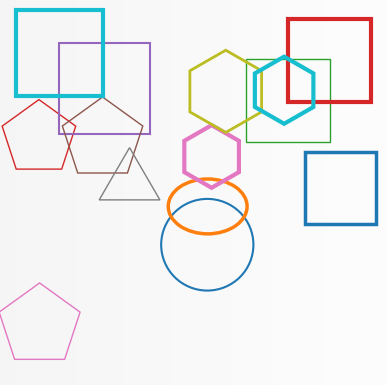[{"shape": "circle", "thickness": 1.5, "radius": 0.6, "center": [0.535, 0.364]}, {"shape": "square", "thickness": 2.5, "radius": 0.46, "center": [0.879, 0.512]}, {"shape": "oval", "thickness": 2.5, "radius": 0.51, "center": [0.536, 0.464]}, {"shape": "square", "thickness": 1, "radius": 0.54, "center": [0.742, 0.739]}, {"shape": "pentagon", "thickness": 1, "radius": 0.5, "center": [0.101, 0.641]}, {"shape": "square", "thickness": 3, "radius": 0.54, "center": [0.85, 0.842]}, {"shape": "square", "thickness": 1.5, "radius": 0.59, "center": [0.27, 0.77]}, {"shape": "pentagon", "thickness": 1, "radius": 0.55, "center": [0.265, 0.639]}, {"shape": "pentagon", "thickness": 1, "radius": 0.55, "center": [0.102, 0.155]}, {"shape": "hexagon", "thickness": 3, "radius": 0.41, "center": [0.546, 0.594]}, {"shape": "triangle", "thickness": 1, "radius": 0.45, "center": [0.334, 0.526]}, {"shape": "hexagon", "thickness": 2, "radius": 0.53, "center": [0.583, 0.763]}, {"shape": "hexagon", "thickness": 3, "radius": 0.44, "center": [0.733, 0.766]}, {"shape": "square", "thickness": 3, "radius": 0.56, "center": [0.153, 0.863]}]